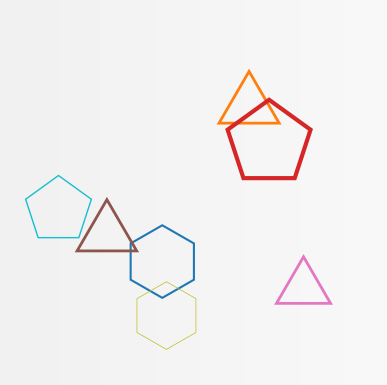[{"shape": "hexagon", "thickness": 1.5, "radius": 0.47, "center": [0.419, 0.321]}, {"shape": "triangle", "thickness": 2, "radius": 0.45, "center": [0.643, 0.725]}, {"shape": "pentagon", "thickness": 3, "radius": 0.56, "center": [0.694, 0.628]}, {"shape": "triangle", "thickness": 2, "radius": 0.44, "center": [0.276, 0.393]}, {"shape": "triangle", "thickness": 2, "radius": 0.4, "center": [0.783, 0.252]}, {"shape": "hexagon", "thickness": 0.5, "radius": 0.44, "center": [0.43, 0.18]}, {"shape": "pentagon", "thickness": 1, "radius": 0.45, "center": [0.151, 0.455]}]